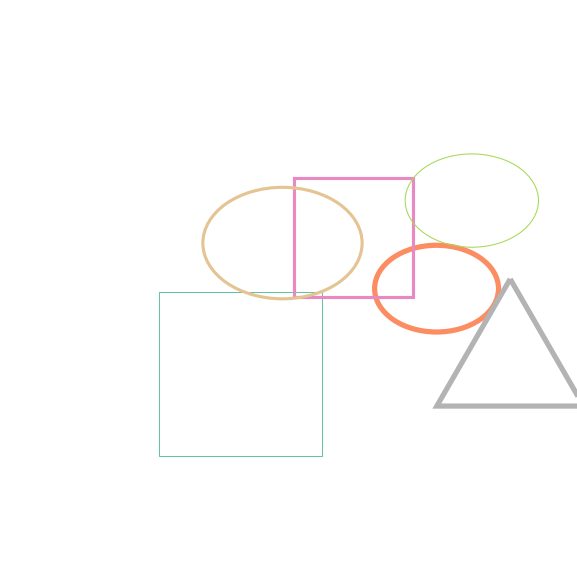[{"shape": "square", "thickness": 0.5, "radius": 0.71, "center": [0.416, 0.352]}, {"shape": "oval", "thickness": 2.5, "radius": 0.54, "center": [0.756, 0.499]}, {"shape": "square", "thickness": 1.5, "radius": 0.52, "center": [0.612, 0.588]}, {"shape": "oval", "thickness": 0.5, "radius": 0.58, "center": [0.817, 0.652]}, {"shape": "oval", "thickness": 1.5, "radius": 0.69, "center": [0.489, 0.578]}, {"shape": "triangle", "thickness": 2.5, "radius": 0.73, "center": [0.883, 0.369]}]